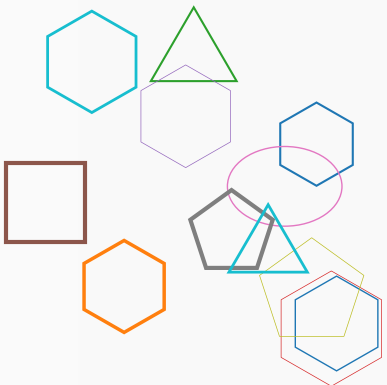[{"shape": "hexagon", "thickness": 1.5, "radius": 0.54, "center": [0.817, 0.626]}, {"shape": "hexagon", "thickness": 1, "radius": 0.62, "center": [0.869, 0.16]}, {"shape": "hexagon", "thickness": 2.5, "radius": 0.6, "center": [0.32, 0.256]}, {"shape": "triangle", "thickness": 1.5, "radius": 0.64, "center": [0.5, 0.853]}, {"shape": "hexagon", "thickness": 0.5, "radius": 0.75, "center": [0.855, 0.147]}, {"shape": "hexagon", "thickness": 0.5, "radius": 0.67, "center": [0.479, 0.698]}, {"shape": "square", "thickness": 3, "radius": 0.51, "center": [0.117, 0.474]}, {"shape": "oval", "thickness": 1, "radius": 0.74, "center": [0.735, 0.516]}, {"shape": "pentagon", "thickness": 3, "radius": 0.56, "center": [0.597, 0.395]}, {"shape": "pentagon", "thickness": 0.5, "radius": 0.71, "center": [0.804, 0.241]}, {"shape": "hexagon", "thickness": 2, "radius": 0.66, "center": [0.237, 0.839]}, {"shape": "triangle", "thickness": 2, "radius": 0.58, "center": [0.692, 0.352]}]